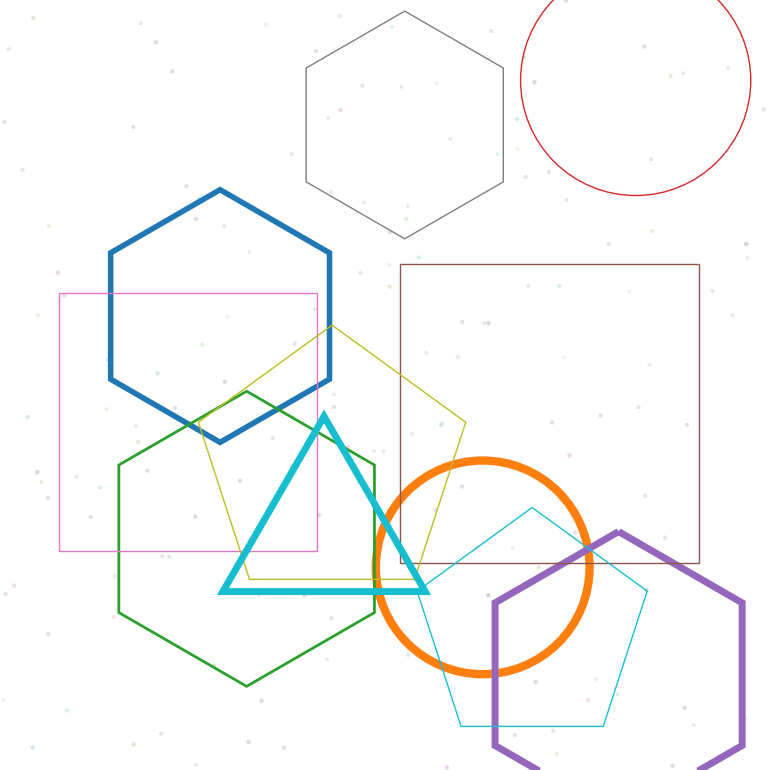[{"shape": "hexagon", "thickness": 2, "radius": 0.82, "center": [0.286, 0.59]}, {"shape": "circle", "thickness": 3, "radius": 0.69, "center": [0.627, 0.263]}, {"shape": "hexagon", "thickness": 1, "radius": 0.96, "center": [0.32, 0.3]}, {"shape": "circle", "thickness": 0.5, "radius": 0.75, "center": [0.826, 0.896]}, {"shape": "hexagon", "thickness": 2.5, "radius": 0.93, "center": [0.803, 0.124]}, {"shape": "square", "thickness": 0.5, "radius": 0.97, "center": [0.714, 0.463]}, {"shape": "square", "thickness": 0.5, "radius": 0.84, "center": [0.245, 0.452]}, {"shape": "hexagon", "thickness": 0.5, "radius": 0.74, "center": [0.526, 0.838]}, {"shape": "pentagon", "thickness": 0.5, "radius": 0.91, "center": [0.431, 0.395]}, {"shape": "triangle", "thickness": 2.5, "radius": 0.76, "center": [0.421, 0.308]}, {"shape": "pentagon", "thickness": 0.5, "radius": 0.79, "center": [0.691, 0.184]}]